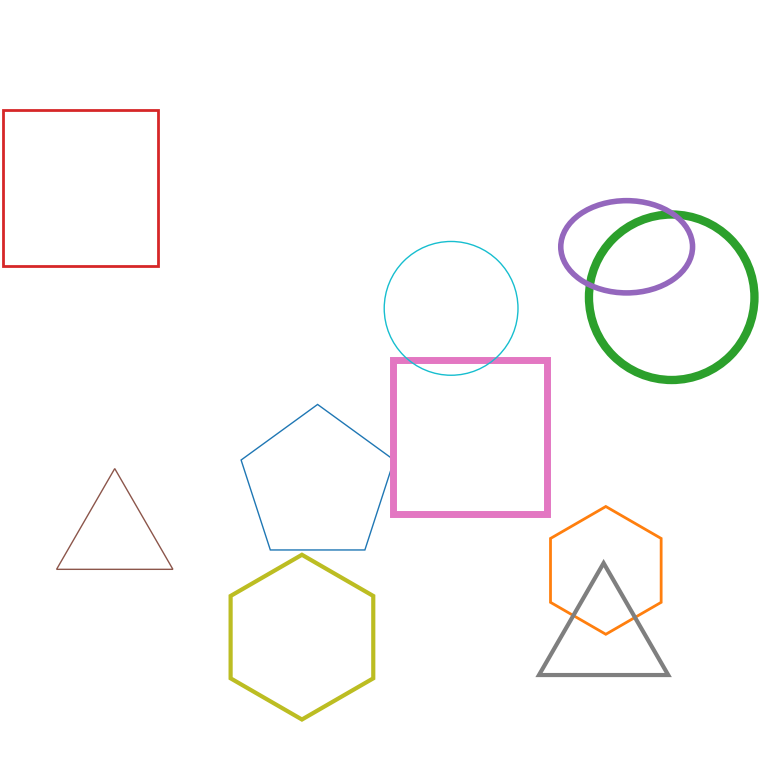[{"shape": "pentagon", "thickness": 0.5, "radius": 0.52, "center": [0.412, 0.37]}, {"shape": "hexagon", "thickness": 1, "radius": 0.41, "center": [0.787, 0.259]}, {"shape": "circle", "thickness": 3, "radius": 0.54, "center": [0.872, 0.614]}, {"shape": "square", "thickness": 1, "radius": 0.51, "center": [0.104, 0.756]}, {"shape": "oval", "thickness": 2, "radius": 0.43, "center": [0.814, 0.68]}, {"shape": "triangle", "thickness": 0.5, "radius": 0.44, "center": [0.149, 0.304]}, {"shape": "square", "thickness": 2.5, "radius": 0.5, "center": [0.61, 0.432]}, {"shape": "triangle", "thickness": 1.5, "radius": 0.48, "center": [0.784, 0.172]}, {"shape": "hexagon", "thickness": 1.5, "radius": 0.53, "center": [0.392, 0.173]}, {"shape": "circle", "thickness": 0.5, "radius": 0.43, "center": [0.586, 0.6]}]